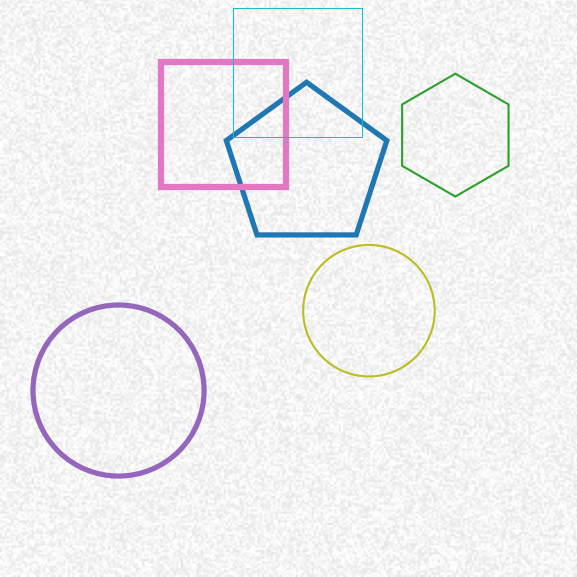[{"shape": "pentagon", "thickness": 2.5, "radius": 0.73, "center": [0.531, 0.711]}, {"shape": "hexagon", "thickness": 1, "radius": 0.53, "center": [0.788, 0.765]}, {"shape": "circle", "thickness": 2.5, "radius": 0.74, "center": [0.205, 0.323]}, {"shape": "square", "thickness": 3, "radius": 0.54, "center": [0.387, 0.783]}, {"shape": "circle", "thickness": 1, "radius": 0.57, "center": [0.639, 0.461]}, {"shape": "square", "thickness": 0.5, "radius": 0.56, "center": [0.516, 0.874]}]